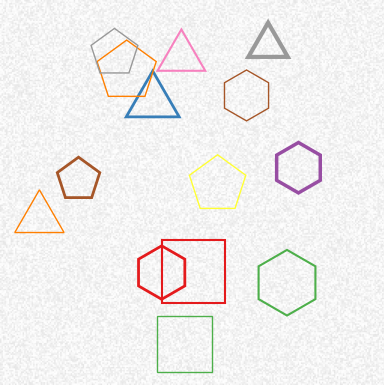[{"shape": "square", "thickness": 1.5, "radius": 0.41, "center": [0.502, 0.295]}, {"shape": "hexagon", "thickness": 2, "radius": 0.35, "center": [0.42, 0.292]}, {"shape": "triangle", "thickness": 2, "radius": 0.4, "center": [0.397, 0.736]}, {"shape": "hexagon", "thickness": 1.5, "radius": 0.43, "center": [0.745, 0.266]}, {"shape": "square", "thickness": 1, "radius": 0.36, "center": [0.478, 0.107]}, {"shape": "hexagon", "thickness": 2.5, "radius": 0.33, "center": [0.775, 0.564]}, {"shape": "triangle", "thickness": 1, "radius": 0.37, "center": [0.102, 0.433]}, {"shape": "pentagon", "thickness": 1, "radius": 0.4, "center": [0.329, 0.815]}, {"shape": "pentagon", "thickness": 1, "radius": 0.38, "center": [0.565, 0.521]}, {"shape": "hexagon", "thickness": 1, "radius": 0.33, "center": [0.64, 0.752]}, {"shape": "pentagon", "thickness": 2, "radius": 0.29, "center": [0.204, 0.534]}, {"shape": "triangle", "thickness": 1.5, "radius": 0.36, "center": [0.471, 0.852]}, {"shape": "triangle", "thickness": 3, "radius": 0.3, "center": [0.696, 0.882]}, {"shape": "pentagon", "thickness": 1, "radius": 0.32, "center": [0.297, 0.862]}]